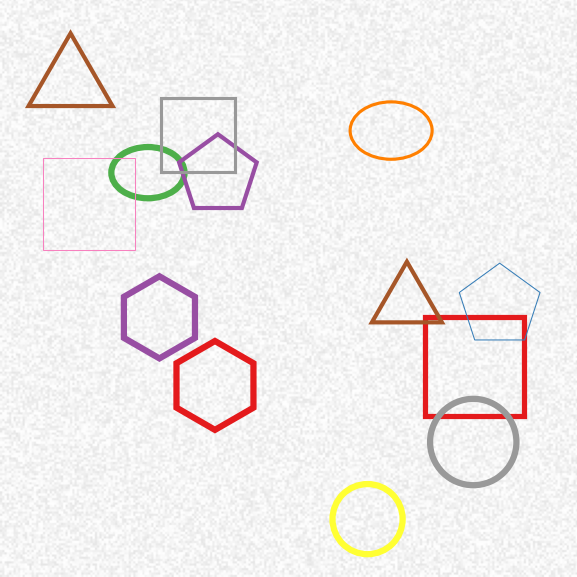[{"shape": "hexagon", "thickness": 3, "radius": 0.38, "center": [0.372, 0.332]}, {"shape": "square", "thickness": 2.5, "radius": 0.43, "center": [0.821, 0.364]}, {"shape": "pentagon", "thickness": 0.5, "radius": 0.37, "center": [0.865, 0.47]}, {"shape": "oval", "thickness": 3, "radius": 0.32, "center": [0.256, 0.7]}, {"shape": "pentagon", "thickness": 2, "radius": 0.35, "center": [0.377, 0.696]}, {"shape": "hexagon", "thickness": 3, "radius": 0.36, "center": [0.276, 0.45]}, {"shape": "oval", "thickness": 1.5, "radius": 0.35, "center": [0.677, 0.773]}, {"shape": "circle", "thickness": 3, "radius": 0.3, "center": [0.636, 0.1]}, {"shape": "triangle", "thickness": 2, "radius": 0.35, "center": [0.705, 0.476]}, {"shape": "triangle", "thickness": 2, "radius": 0.42, "center": [0.122, 0.857]}, {"shape": "square", "thickness": 0.5, "radius": 0.4, "center": [0.154, 0.646]}, {"shape": "square", "thickness": 1.5, "radius": 0.32, "center": [0.344, 0.766]}, {"shape": "circle", "thickness": 3, "radius": 0.37, "center": [0.819, 0.234]}]